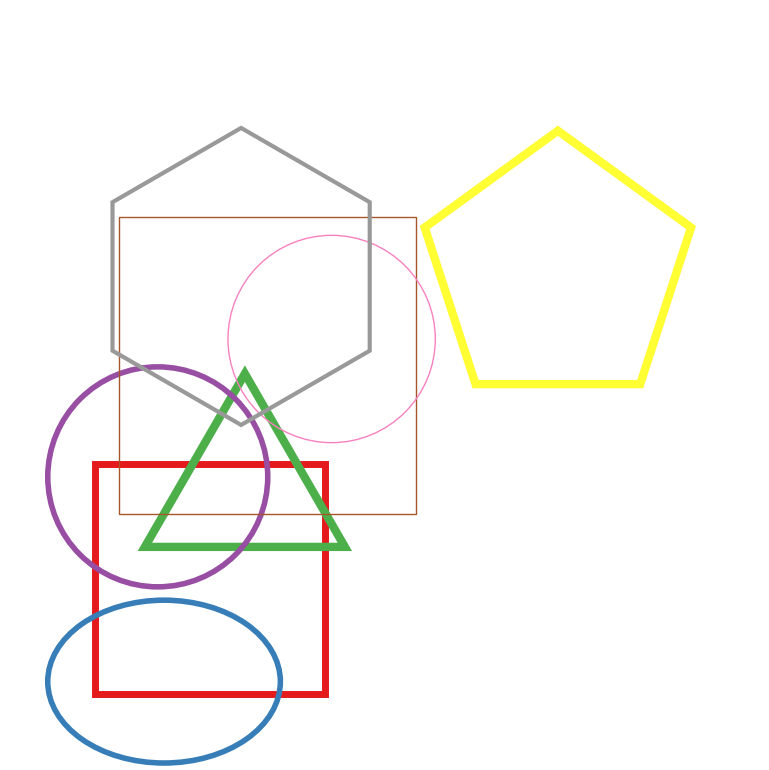[{"shape": "square", "thickness": 2.5, "radius": 0.75, "center": [0.272, 0.248]}, {"shape": "oval", "thickness": 2, "radius": 0.76, "center": [0.213, 0.115]}, {"shape": "triangle", "thickness": 3, "radius": 0.75, "center": [0.318, 0.365]}, {"shape": "circle", "thickness": 2, "radius": 0.71, "center": [0.205, 0.381]}, {"shape": "pentagon", "thickness": 3, "radius": 0.91, "center": [0.725, 0.648]}, {"shape": "square", "thickness": 0.5, "radius": 0.97, "center": [0.347, 0.525]}, {"shape": "circle", "thickness": 0.5, "radius": 0.67, "center": [0.431, 0.56]}, {"shape": "hexagon", "thickness": 1.5, "radius": 0.96, "center": [0.313, 0.641]}]